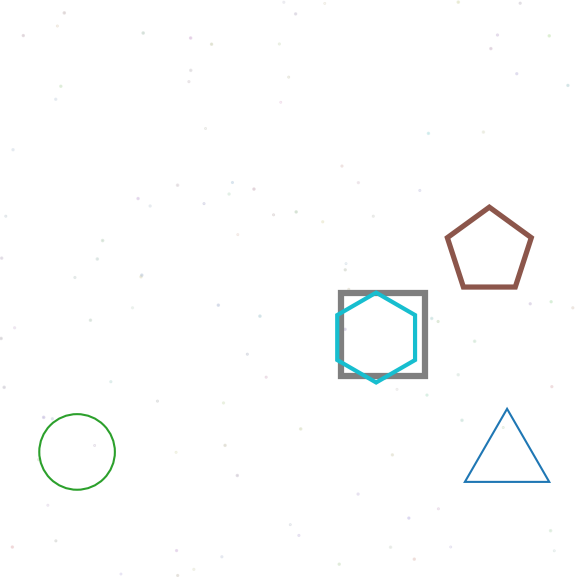[{"shape": "triangle", "thickness": 1, "radius": 0.42, "center": [0.878, 0.207]}, {"shape": "circle", "thickness": 1, "radius": 0.33, "center": [0.133, 0.217]}, {"shape": "pentagon", "thickness": 2.5, "radius": 0.38, "center": [0.847, 0.564]}, {"shape": "square", "thickness": 3, "radius": 0.36, "center": [0.663, 0.42]}, {"shape": "hexagon", "thickness": 2, "radius": 0.39, "center": [0.651, 0.415]}]